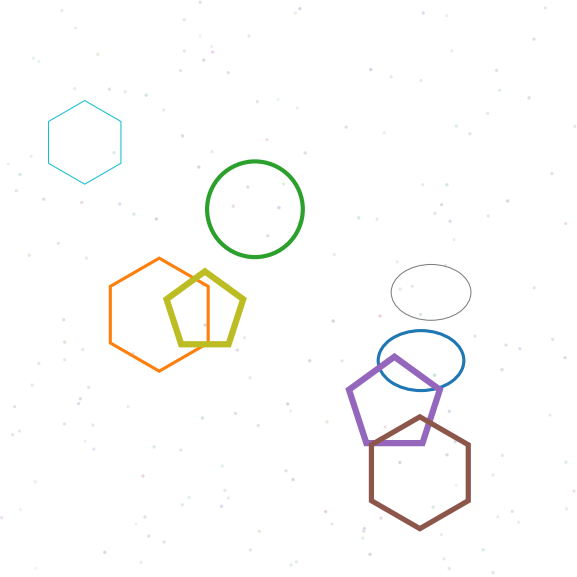[{"shape": "oval", "thickness": 1.5, "radius": 0.37, "center": [0.729, 0.375]}, {"shape": "hexagon", "thickness": 1.5, "radius": 0.49, "center": [0.276, 0.454]}, {"shape": "circle", "thickness": 2, "radius": 0.41, "center": [0.441, 0.637]}, {"shape": "pentagon", "thickness": 3, "radius": 0.41, "center": [0.683, 0.299]}, {"shape": "hexagon", "thickness": 2.5, "radius": 0.48, "center": [0.727, 0.181]}, {"shape": "oval", "thickness": 0.5, "radius": 0.35, "center": [0.746, 0.493]}, {"shape": "pentagon", "thickness": 3, "radius": 0.35, "center": [0.355, 0.459]}, {"shape": "hexagon", "thickness": 0.5, "radius": 0.36, "center": [0.147, 0.753]}]